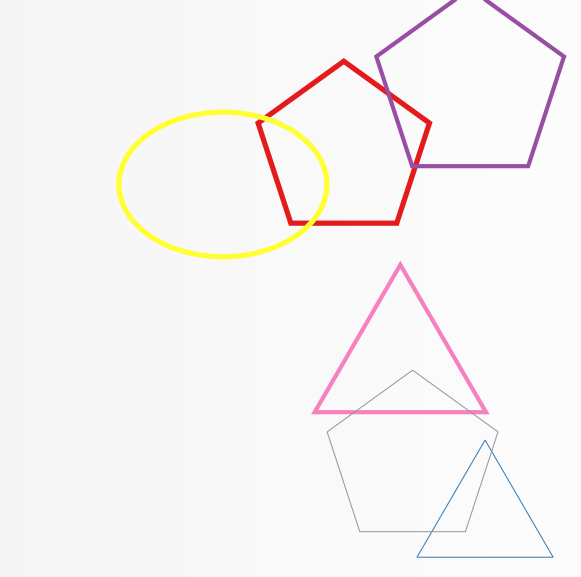[{"shape": "pentagon", "thickness": 2.5, "radius": 0.77, "center": [0.591, 0.738]}, {"shape": "triangle", "thickness": 0.5, "radius": 0.68, "center": [0.835, 0.102]}, {"shape": "pentagon", "thickness": 2, "radius": 0.85, "center": [0.809, 0.849]}, {"shape": "oval", "thickness": 2.5, "radius": 0.89, "center": [0.384, 0.68]}, {"shape": "triangle", "thickness": 2, "radius": 0.85, "center": [0.689, 0.37]}, {"shape": "pentagon", "thickness": 0.5, "radius": 0.77, "center": [0.71, 0.204]}]